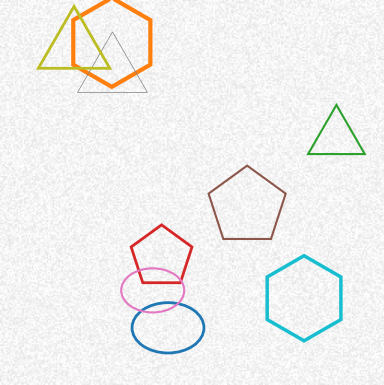[{"shape": "oval", "thickness": 2, "radius": 0.47, "center": [0.436, 0.149]}, {"shape": "hexagon", "thickness": 3, "radius": 0.58, "center": [0.29, 0.89]}, {"shape": "triangle", "thickness": 1.5, "radius": 0.43, "center": [0.874, 0.642]}, {"shape": "pentagon", "thickness": 2, "radius": 0.42, "center": [0.42, 0.333]}, {"shape": "pentagon", "thickness": 1.5, "radius": 0.53, "center": [0.642, 0.465]}, {"shape": "oval", "thickness": 1.5, "radius": 0.41, "center": [0.397, 0.246]}, {"shape": "triangle", "thickness": 0.5, "radius": 0.52, "center": [0.292, 0.812]}, {"shape": "triangle", "thickness": 2, "radius": 0.54, "center": [0.192, 0.876]}, {"shape": "hexagon", "thickness": 2.5, "radius": 0.55, "center": [0.79, 0.225]}]